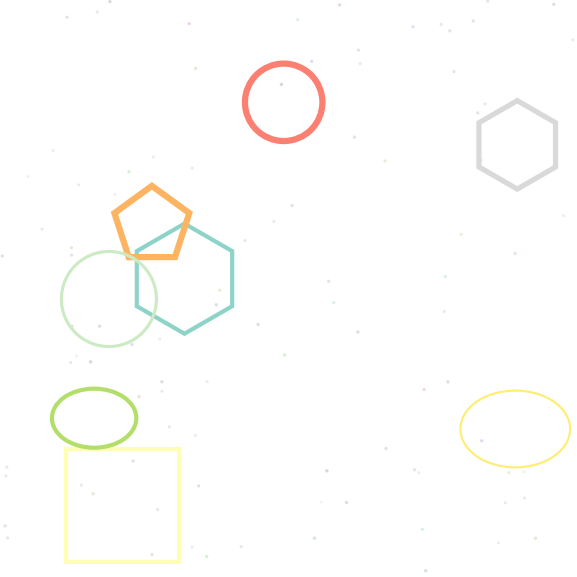[{"shape": "hexagon", "thickness": 2, "radius": 0.48, "center": [0.319, 0.517]}, {"shape": "square", "thickness": 2, "radius": 0.49, "center": [0.211, 0.124]}, {"shape": "circle", "thickness": 3, "radius": 0.34, "center": [0.491, 0.822]}, {"shape": "pentagon", "thickness": 3, "radius": 0.34, "center": [0.263, 0.609]}, {"shape": "oval", "thickness": 2, "radius": 0.37, "center": [0.163, 0.275]}, {"shape": "hexagon", "thickness": 2.5, "radius": 0.38, "center": [0.896, 0.748]}, {"shape": "circle", "thickness": 1.5, "radius": 0.41, "center": [0.189, 0.481]}, {"shape": "oval", "thickness": 1, "radius": 0.47, "center": [0.892, 0.256]}]